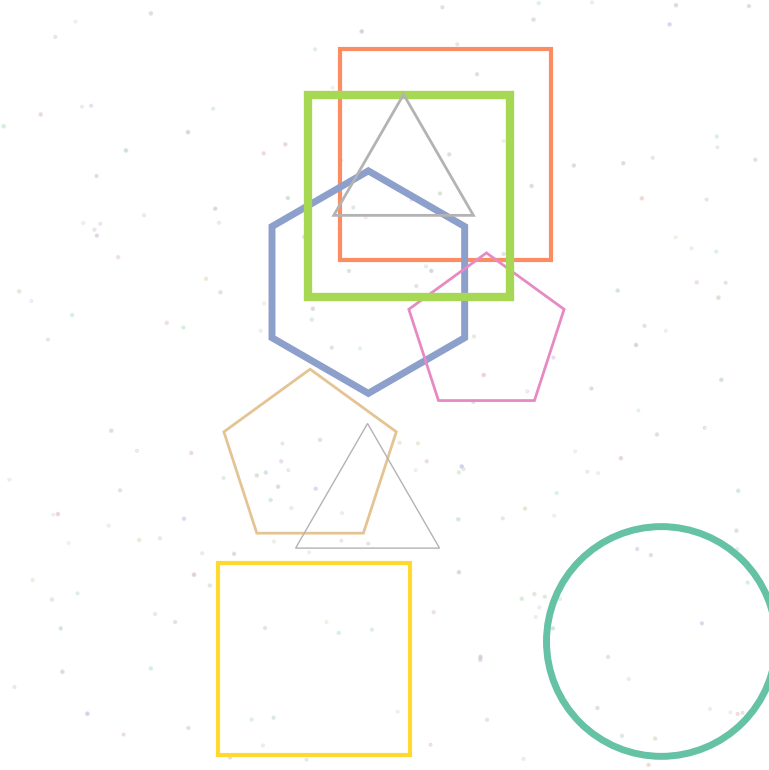[{"shape": "circle", "thickness": 2.5, "radius": 0.75, "center": [0.859, 0.167]}, {"shape": "square", "thickness": 1.5, "radius": 0.68, "center": [0.579, 0.8]}, {"shape": "hexagon", "thickness": 2.5, "radius": 0.72, "center": [0.478, 0.634]}, {"shape": "pentagon", "thickness": 1, "radius": 0.53, "center": [0.632, 0.566]}, {"shape": "square", "thickness": 3, "radius": 0.66, "center": [0.531, 0.746]}, {"shape": "square", "thickness": 1.5, "radius": 0.62, "center": [0.407, 0.144]}, {"shape": "pentagon", "thickness": 1, "radius": 0.59, "center": [0.403, 0.403]}, {"shape": "triangle", "thickness": 0.5, "radius": 0.54, "center": [0.477, 0.342]}, {"shape": "triangle", "thickness": 1, "radius": 0.52, "center": [0.524, 0.773]}]